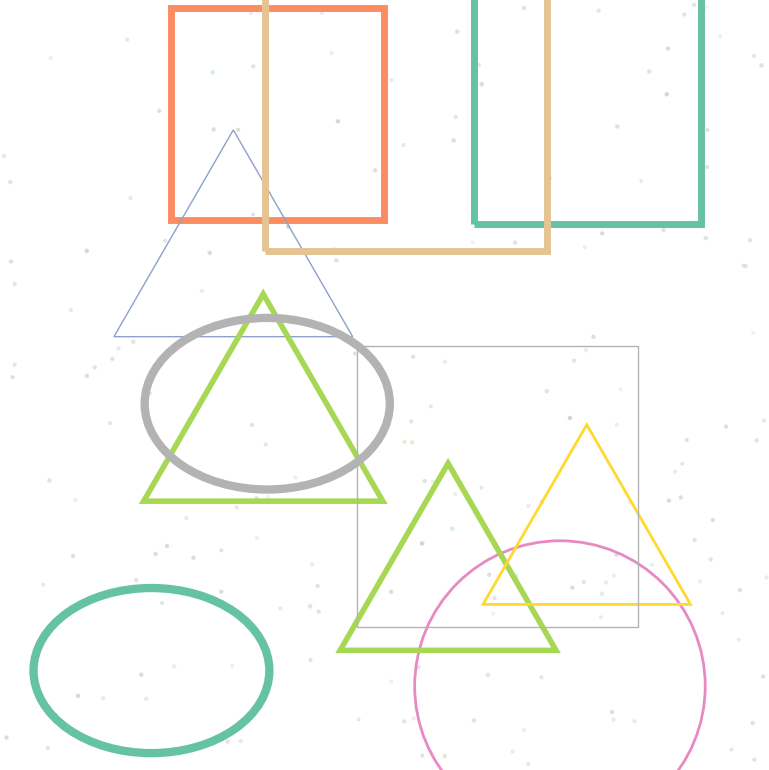[{"shape": "oval", "thickness": 3, "radius": 0.77, "center": [0.197, 0.129]}, {"shape": "square", "thickness": 2.5, "radius": 0.74, "center": [0.763, 0.857]}, {"shape": "square", "thickness": 2.5, "radius": 0.69, "center": [0.36, 0.852]}, {"shape": "triangle", "thickness": 0.5, "radius": 0.9, "center": [0.303, 0.652]}, {"shape": "circle", "thickness": 1, "radius": 0.94, "center": [0.727, 0.109]}, {"shape": "triangle", "thickness": 2, "radius": 0.81, "center": [0.582, 0.236]}, {"shape": "triangle", "thickness": 2, "radius": 0.9, "center": [0.342, 0.439]}, {"shape": "triangle", "thickness": 1, "radius": 0.78, "center": [0.762, 0.293]}, {"shape": "square", "thickness": 2.5, "radius": 0.92, "center": [0.527, 0.858]}, {"shape": "square", "thickness": 0.5, "radius": 0.91, "center": [0.647, 0.368]}, {"shape": "oval", "thickness": 3, "radius": 0.8, "center": [0.347, 0.476]}]